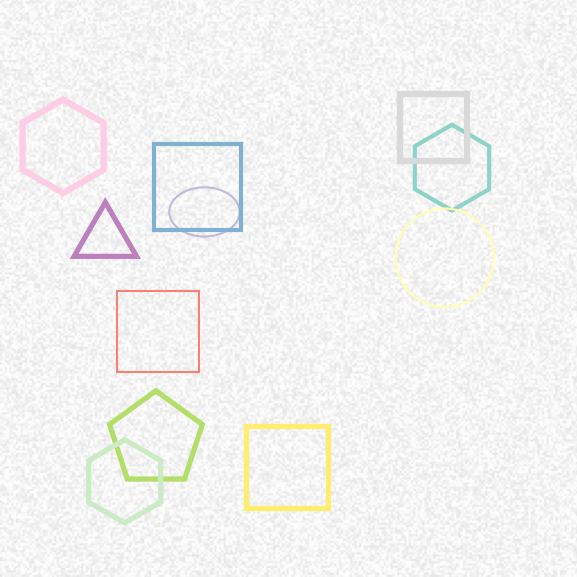[{"shape": "hexagon", "thickness": 2, "radius": 0.37, "center": [0.783, 0.709]}, {"shape": "circle", "thickness": 1, "radius": 0.43, "center": [0.77, 0.553]}, {"shape": "oval", "thickness": 1, "radius": 0.3, "center": [0.354, 0.632]}, {"shape": "square", "thickness": 1, "radius": 0.35, "center": [0.274, 0.425]}, {"shape": "square", "thickness": 2, "radius": 0.38, "center": [0.342, 0.675]}, {"shape": "pentagon", "thickness": 2.5, "radius": 0.42, "center": [0.27, 0.238]}, {"shape": "hexagon", "thickness": 3, "radius": 0.41, "center": [0.109, 0.746]}, {"shape": "square", "thickness": 3, "radius": 0.29, "center": [0.75, 0.778]}, {"shape": "triangle", "thickness": 2.5, "radius": 0.31, "center": [0.182, 0.586]}, {"shape": "hexagon", "thickness": 2.5, "radius": 0.36, "center": [0.216, 0.166]}, {"shape": "square", "thickness": 2.5, "radius": 0.35, "center": [0.497, 0.191]}]